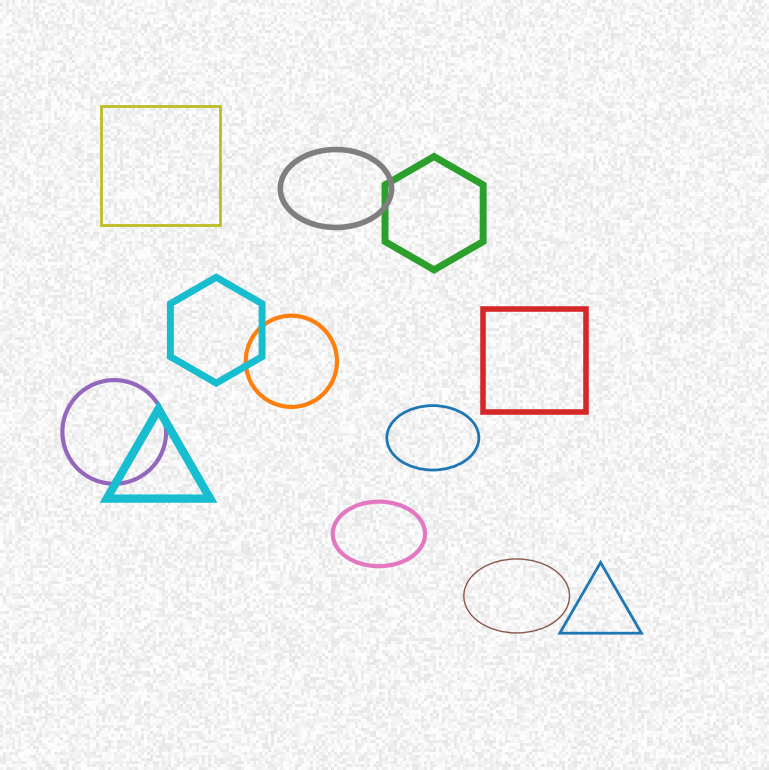[{"shape": "triangle", "thickness": 1, "radius": 0.31, "center": [0.78, 0.208]}, {"shape": "oval", "thickness": 1, "radius": 0.3, "center": [0.562, 0.431]}, {"shape": "circle", "thickness": 1.5, "radius": 0.3, "center": [0.378, 0.531]}, {"shape": "hexagon", "thickness": 2.5, "radius": 0.37, "center": [0.564, 0.723]}, {"shape": "square", "thickness": 2, "radius": 0.34, "center": [0.694, 0.532]}, {"shape": "circle", "thickness": 1.5, "radius": 0.34, "center": [0.148, 0.439]}, {"shape": "oval", "thickness": 0.5, "radius": 0.34, "center": [0.671, 0.226]}, {"shape": "oval", "thickness": 1.5, "radius": 0.3, "center": [0.492, 0.307]}, {"shape": "oval", "thickness": 2, "radius": 0.36, "center": [0.436, 0.755]}, {"shape": "square", "thickness": 1, "radius": 0.39, "center": [0.208, 0.785]}, {"shape": "hexagon", "thickness": 2.5, "radius": 0.34, "center": [0.281, 0.571]}, {"shape": "triangle", "thickness": 3, "radius": 0.39, "center": [0.206, 0.391]}]